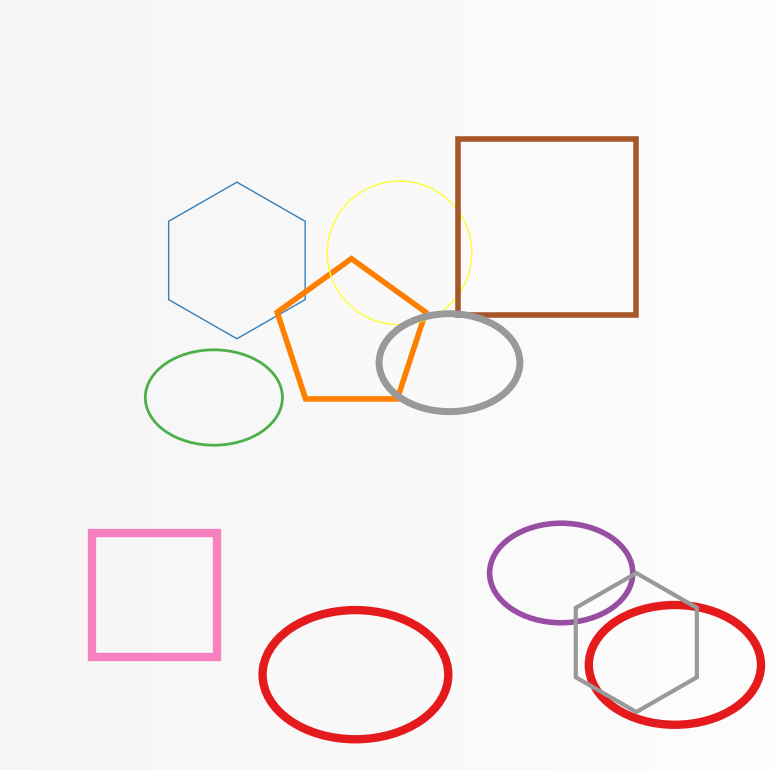[{"shape": "oval", "thickness": 3, "radius": 0.6, "center": [0.459, 0.124]}, {"shape": "oval", "thickness": 3, "radius": 0.56, "center": [0.871, 0.136]}, {"shape": "hexagon", "thickness": 0.5, "radius": 0.51, "center": [0.306, 0.662]}, {"shape": "oval", "thickness": 1, "radius": 0.44, "center": [0.276, 0.484]}, {"shape": "oval", "thickness": 2, "radius": 0.46, "center": [0.724, 0.256]}, {"shape": "pentagon", "thickness": 2, "radius": 0.5, "center": [0.453, 0.563]}, {"shape": "circle", "thickness": 0.5, "radius": 0.47, "center": [0.515, 0.672]}, {"shape": "square", "thickness": 2, "radius": 0.57, "center": [0.706, 0.705]}, {"shape": "square", "thickness": 3, "radius": 0.4, "center": [0.2, 0.227]}, {"shape": "oval", "thickness": 2.5, "radius": 0.45, "center": [0.58, 0.529]}, {"shape": "hexagon", "thickness": 1.5, "radius": 0.45, "center": [0.821, 0.166]}]